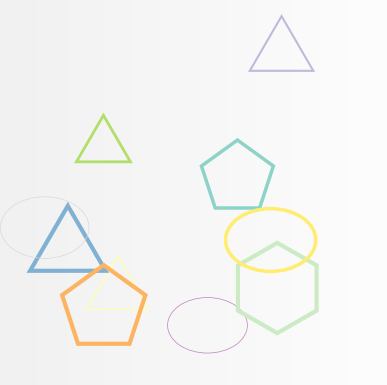[{"shape": "pentagon", "thickness": 2.5, "radius": 0.49, "center": [0.613, 0.539]}, {"shape": "triangle", "thickness": 1, "radius": 0.47, "center": [0.304, 0.243]}, {"shape": "triangle", "thickness": 1.5, "radius": 0.47, "center": [0.727, 0.863]}, {"shape": "triangle", "thickness": 3, "radius": 0.56, "center": [0.175, 0.353]}, {"shape": "pentagon", "thickness": 3, "radius": 0.56, "center": [0.268, 0.198]}, {"shape": "triangle", "thickness": 2, "radius": 0.4, "center": [0.267, 0.62]}, {"shape": "oval", "thickness": 0.5, "radius": 0.57, "center": [0.115, 0.409]}, {"shape": "oval", "thickness": 0.5, "radius": 0.51, "center": [0.535, 0.155]}, {"shape": "hexagon", "thickness": 3, "radius": 0.59, "center": [0.716, 0.252]}, {"shape": "oval", "thickness": 2.5, "radius": 0.58, "center": [0.699, 0.377]}]